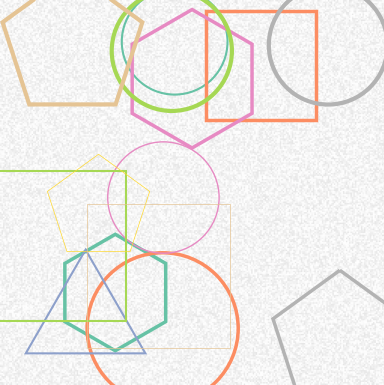[{"shape": "hexagon", "thickness": 2.5, "radius": 0.76, "center": [0.299, 0.24]}, {"shape": "circle", "thickness": 1.5, "radius": 0.69, "center": [0.454, 0.892]}, {"shape": "circle", "thickness": 2.5, "radius": 0.98, "center": [0.422, 0.147]}, {"shape": "square", "thickness": 2.5, "radius": 0.71, "center": [0.678, 0.83]}, {"shape": "triangle", "thickness": 1.5, "radius": 0.9, "center": [0.222, 0.172]}, {"shape": "circle", "thickness": 1, "radius": 0.72, "center": [0.424, 0.487]}, {"shape": "hexagon", "thickness": 2.5, "radius": 0.9, "center": [0.499, 0.795]}, {"shape": "square", "thickness": 1.5, "radius": 0.97, "center": [0.132, 0.361]}, {"shape": "circle", "thickness": 3, "radius": 0.78, "center": [0.446, 0.868]}, {"shape": "pentagon", "thickness": 0.5, "radius": 0.7, "center": [0.256, 0.46]}, {"shape": "square", "thickness": 0.5, "radius": 0.93, "center": [0.412, 0.283]}, {"shape": "pentagon", "thickness": 3, "radius": 0.95, "center": [0.188, 0.883]}, {"shape": "circle", "thickness": 3, "radius": 0.77, "center": [0.852, 0.883]}, {"shape": "pentagon", "thickness": 2.5, "radius": 0.91, "center": [0.883, 0.115]}]